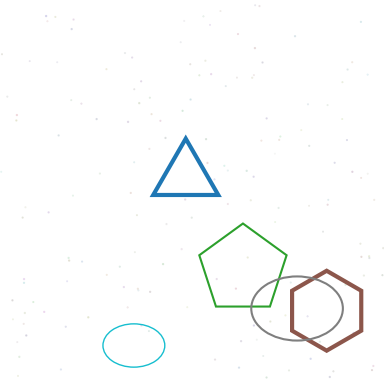[{"shape": "triangle", "thickness": 3, "radius": 0.49, "center": [0.482, 0.542]}, {"shape": "pentagon", "thickness": 1.5, "radius": 0.6, "center": [0.631, 0.3]}, {"shape": "hexagon", "thickness": 3, "radius": 0.52, "center": [0.848, 0.193]}, {"shape": "oval", "thickness": 1.5, "radius": 0.59, "center": [0.772, 0.199]}, {"shape": "oval", "thickness": 1, "radius": 0.4, "center": [0.348, 0.103]}]